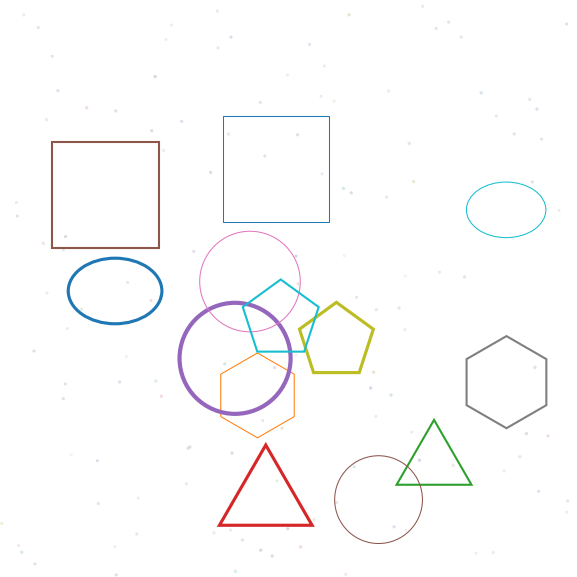[{"shape": "oval", "thickness": 1.5, "radius": 0.41, "center": [0.199, 0.495]}, {"shape": "square", "thickness": 0.5, "radius": 0.46, "center": [0.478, 0.707]}, {"shape": "hexagon", "thickness": 0.5, "radius": 0.37, "center": [0.446, 0.314]}, {"shape": "triangle", "thickness": 1, "radius": 0.37, "center": [0.752, 0.197]}, {"shape": "triangle", "thickness": 1.5, "radius": 0.46, "center": [0.46, 0.136]}, {"shape": "circle", "thickness": 2, "radius": 0.48, "center": [0.407, 0.379]}, {"shape": "circle", "thickness": 0.5, "radius": 0.38, "center": [0.656, 0.134]}, {"shape": "square", "thickness": 1, "radius": 0.46, "center": [0.182, 0.662]}, {"shape": "circle", "thickness": 0.5, "radius": 0.44, "center": [0.433, 0.512]}, {"shape": "hexagon", "thickness": 1, "radius": 0.4, "center": [0.877, 0.337]}, {"shape": "pentagon", "thickness": 1.5, "radius": 0.34, "center": [0.583, 0.408]}, {"shape": "pentagon", "thickness": 1, "radius": 0.35, "center": [0.486, 0.446]}, {"shape": "oval", "thickness": 0.5, "radius": 0.34, "center": [0.876, 0.636]}]